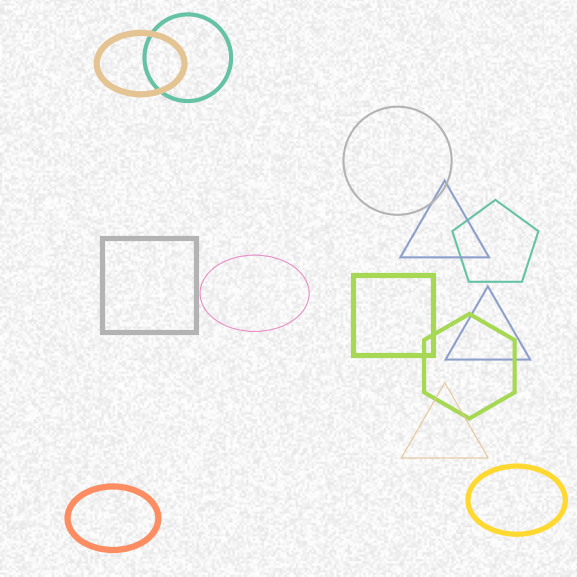[{"shape": "pentagon", "thickness": 1, "radius": 0.39, "center": [0.858, 0.575]}, {"shape": "circle", "thickness": 2, "radius": 0.38, "center": [0.325, 0.899]}, {"shape": "oval", "thickness": 3, "radius": 0.39, "center": [0.196, 0.102]}, {"shape": "triangle", "thickness": 1, "radius": 0.44, "center": [0.77, 0.598]}, {"shape": "triangle", "thickness": 1, "radius": 0.42, "center": [0.845, 0.419]}, {"shape": "oval", "thickness": 0.5, "radius": 0.47, "center": [0.441, 0.491]}, {"shape": "square", "thickness": 2.5, "radius": 0.35, "center": [0.68, 0.453]}, {"shape": "hexagon", "thickness": 2, "radius": 0.45, "center": [0.813, 0.365]}, {"shape": "oval", "thickness": 2.5, "radius": 0.42, "center": [0.895, 0.133]}, {"shape": "oval", "thickness": 3, "radius": 0.38, "center": [0.244, 0.889]}, {"shape": "triangle", "thickness": 0.5, "radius": 0.43, "center": [0.77, 0.249]}, {"shape": "circle", "thickness": 1, "radius": 0.47, "center": [0.688, 0.721]}, {"shape": "square", "thickness": 2.5, "radius": 0.41, "center": [0.259, 0.505]}]